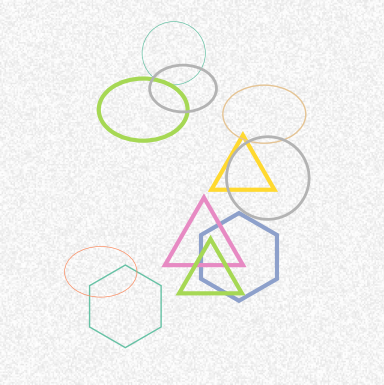[{"shape": "hexagon", "thickness": 1, "radius": 0.54, "center": [0.326, 0.204]}, {"shape": "circle", "thickness": 0.5, "radius": 0.41, "center": [0.451, 0.862]}, {"shape": "oval", "thickness": 0.5, "radius": 0.47, "center": [0.262, 0.294]}, {"shape": "hexagon", "thickness": 3, "radius": 0.57, "center": [0.621, 0.333]}, {"shape": "triangle", "thickness": 3, "radius": 0.59, "center": [0.53, 0.37]}, {"shape": "oval", "thickness": 3, "radius": 0.58, "center": [0.372, 0.715]}, {"shape": "triangle", "thickness": 3, "radius": 0.47, "center": [0.547, 0.285]}, {"shape": "triangle", "thickness": 3, "radius": 0.47, "center": [0.631, 0.554]}, {"shape": "oval", "thickness": 1, "radius": 0.54, "center": [0.687, 0.703]}, {"shape": "oval", "thickness": 2, "radius": 0.43, "center": [0.476, 0.77]}, {"shape": "circle", "thickness": 2, "radius": 0.54, "center": [0.696, 0.538]}]